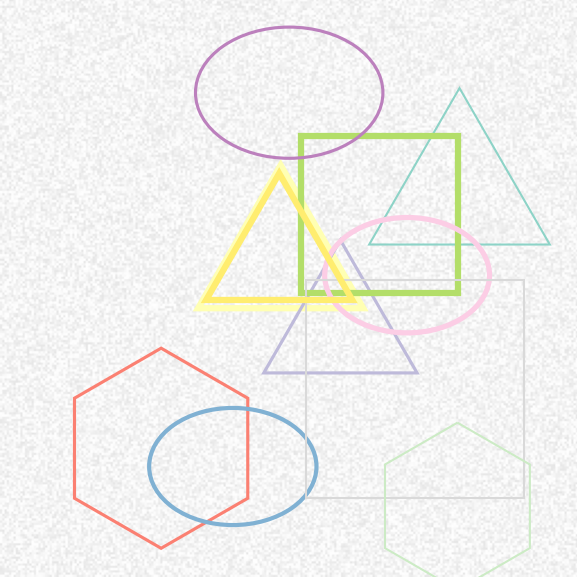[{"shape": "triangle", "thickness": 1, "radius": 0.9, "center": [0.796, 0.666]}, {"shape": "triangle", "thickness": 3, "radius": 0.83, "center": [0.486, 0.548]}, {"shape": "triangle", "thickness": 1.5, "radius": 0.77, "center": [0.589, 0.43]}, {"shape": "hexagon", "thickness": 1.5, "radius": 0.87, "center": [0.279, 0.223]}, {"shape": "oval", "thickness": 2, "radius": 0.72, "center": [0.403, 0.191]}, {"shape": "square", "thickness": 3, "radius": 0.68, "center": [0.657, 0.628]}, {"shape": "oval", "thickness": 2.5, "radius": 0.71, "center": [0.705, 0.523]}, {"shape": "square", "thickness": 1, "radius": 0.95, "center": [0.718, 0.325]}, {"shape": "oval", "thickness": 1.5, "radius": 0.81, "center": [0.501, 0.839]}, {"shape": "hexagon", "thickness": 1, "radius": 0.72, "center": [0.792, 0.122]}, {"shape": "triangle", "thickness": 3, "radius": 0.73, "center": [0.483, 0.553]}]